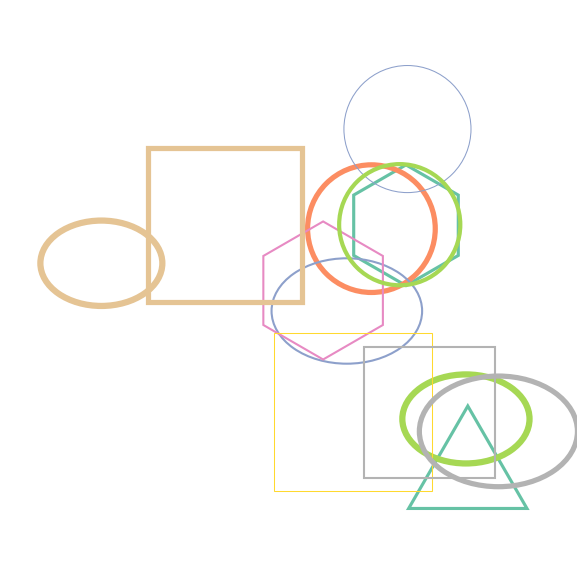[{"shape": "hexagon", "thickness": 1.5, "radius": 0.52, "center": [0.703, 0.609]}, {"shape": "triangle", "thickness": 1.5, "radius": 0.59, "center": [0.81, 0.178]}, {"shape": "circle", "thickness": 2.5, "radius": 0.55, "center": [0.643, 0.603]}, {"shape": "oval", "thickness": 1, "radius": 0.65, "center": [0.601, 0.461]}, {"shape": "circle", "thickness": 0.5, "radius": 0.55, "center": [0.706, 0.776]}, {"shape": "hexagon", "thickness": 1, "radius": 0.6, "center": [0.56, 0.496]}, {"shape": "circle", "thickness": 2, "radius": 0.52, "center": [0.692, 0.61]}, {"shape": "oval", "thickness": 3, "radius": 0.55, "center": [0.807, 0.274]}, {"shape": "square", "thickness": 0.5, "radius": 0.68, "center": [0.612, 0.286]}, {"shape": "oval", "thickness": 3, "radius": 0.53, "center": [0.176, 0.543]}, {"shape": "square", "thickness": 2.5, "radius": 0.67, "center": [0.39, 0.61]}, {"shape": "square", "thickness": 1, "radius": 0.57, "center": [0.744, 0.285]}, {"shape": "oval", "thickness": 2.5, "radius": 0.68, "center": [0.863, 0.252]}]